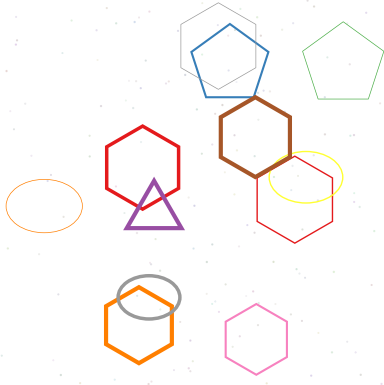[{"shape": "hexagon", "thickness": 2.5, "radius": 0.54, "center": [0.371, 0.565]}, {"shape": "hexagon", "thickness": 1, "radius": 0.56, "center": [0.766, 0.481]}, {"shape": "pentagon", "thickness": 1.5, "radius": 0.53, "center": [0.597, 0.833]}, {"shape": "pentagon", "thickness": 0.5, "radius": 0.55, "center": [0.891, 0.833]}, {"shape": "triangle", "thickness": 3, "radius": 0.41, "center": [0.4, 0.448]}, {"shape": "hexagon", "thickness": 3, "radius": 0.49, "center": [0.361, 0.155]}, {"shape": "oval", "thickness": 0.5, "radius": 0.5, "center": [0.115, 0.465]}, {"shape": "oval", "thickness": 1, "radius": 0.48, "center": [0.795, 0.54]}, {"shape": "hexagon", "thickness": 3, "radius": 0.52, "center": [0.663, 0.644]}, {"shape": "hexagon", "thickness": 1.5, "radius": 0.46, "center": [0.666, 0.118]}, {"shape": "oval", "thickness": 2.5, "radius": 0.4, "center": [0.387, 0.228]}, {"shape": "hexagon", "thickness": 0.5, "radius": 0.56, "center": [0.567, 0.88]}]